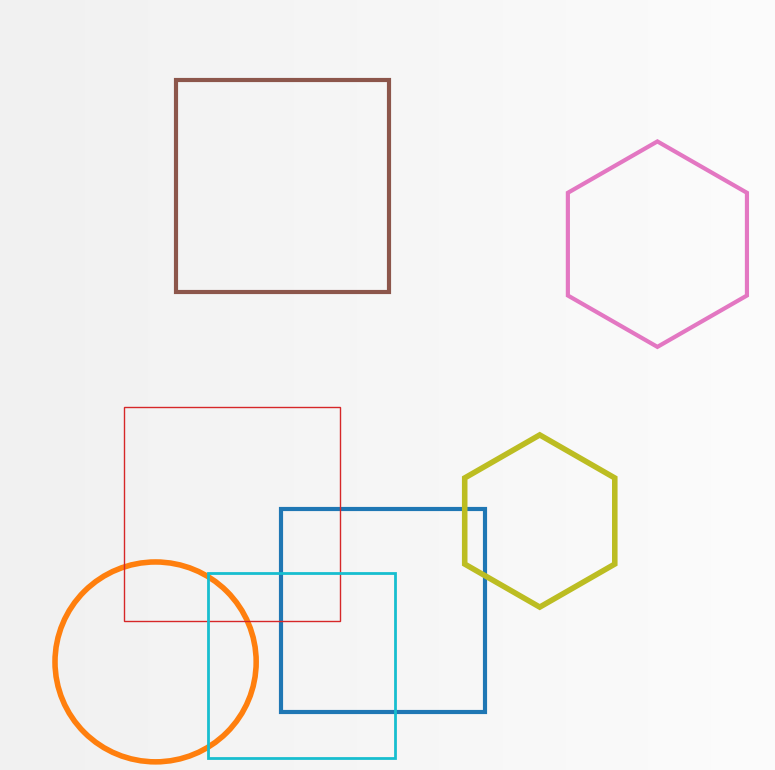[{"shape": "square", "thickness": 1.5, "radius": 0.66, "center": [0.494, 0.207]}, {"shape": "circle", "thickness": 2, "radius": 0.65, "center": [0.201, 0.14]}, {"shape": "square", "thickness": 0.5, "radius": 0.7, "center": [0.3, 0.332]}, {"shape": "square", "thickness": 1.5, "radius": 0.69, "center": [0.365, 0.758]}, {"shape": "hexagon", "thickness": 1.5, "radius": 0.67, "center": [0.848, 0.683]}, {"shape": "hexagon", "thickness": 2, "radius": 0.56, "center": [0.696, 0.323]}, {"shape": "square", "thickness": 1, "radius": 0.6, "center": [0.389, 0.136]}]